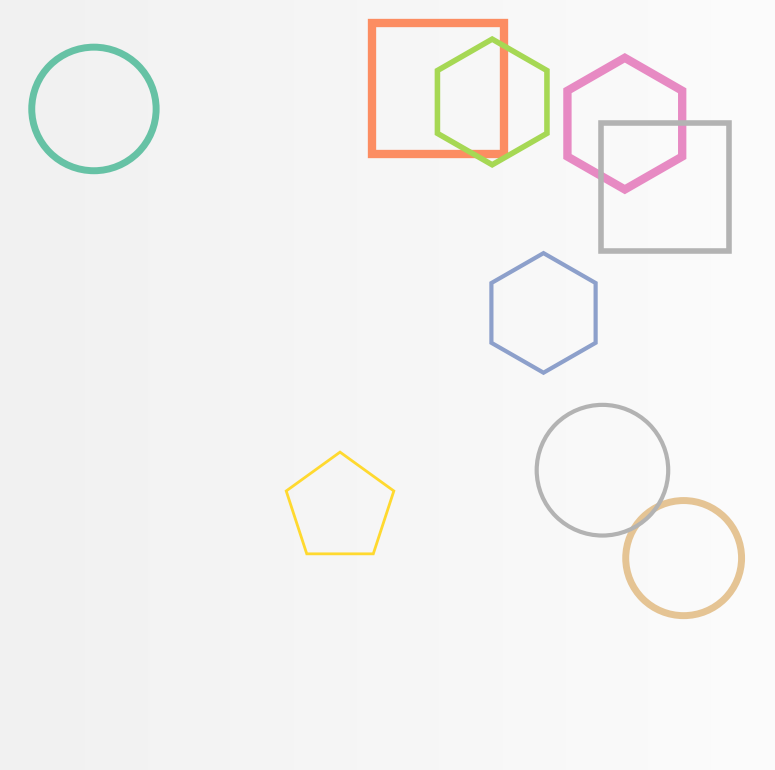[{"shape": "circle", "thickness": 2.5, "radius": 0.4, "center": [0.121, 0.859]}, {"shape": "square", "thickness": 3, "radius": 0.42, "center": [0.565, 0.885]}, {"shape": "hexagon", "thickness": 1.5, "radius": 0.39, "center": [0.701, 0.594]}, {"shape": "hexagon", "thickness": 3, "radius": 0.43, "center": [0.806, 0.839]}, {"shape": "hexagon", "thickness": 2, "radius": 0.41, "center": [0.635, 0.868]}, {"shape": "pentagon", "thickness": 1, "radius": 0.37, "center": [0.439, 0.34]}, {"shape": "circle", "thickness": 2.5, "radius": 0.37, "center": [0.882, 0.275]}, {"shape": "square", "thickness": 2, "radius": 0.41, "center": [0.858, 0.757]}, {"shape": "circle", "thickness": 1.5, "radius": 0.42, "center": [0.777, 0.389]}]